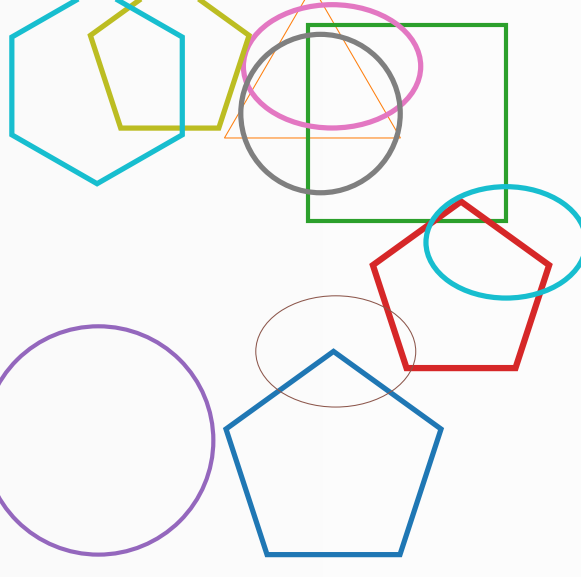[{"shape": "pentagon", "thickness": 2.5, "radius": 0.97, "center": [0.574, 0.196]}, {"shape": "triangle", "thickness": 0.5, "radius": 0.87, "center": [0.538, 0.848]}, {"shape": "square", "thickness": 2, "radius": 0.85, "center": [0.7, 0.786]}, {"shape": "pentagon", "thickness": 3, "radius": 0.8, "center": [0.793, 0.491]}, {"shape": "circle", "thickness": 2, "radius": 0.99, "center": [0.169, 0.236]}, {"shape": "oval", "thickness": 0.5, "radius": 0.69, "center": [0.578, 0.391]}, {"shape": "oval", "thickness": 2.5, "radius": 0.76, "center": [0.571, 0.884]}, {"shape": "circle", "thickness": 2.5, "radius": 0.69, "center": [0.551, 0.803]}, {"shape": "pentagon", "thickness": 2.5, "radius": 0.72, "center": [0.292, 0.893]}, {"shape": "oval", "thickness": 2.5, "radius": 0.69, "center": [0.871, 0.579]}, {"shape": "hexagon", "thickness": 2.5, "radius": 0.85, "center": [0.167, 0.85]}]